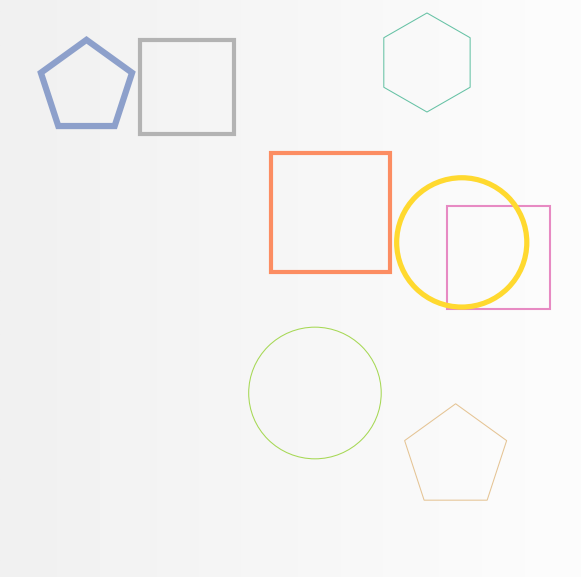[{"shape": "hexagon", "thickness": 0.5, "radius": 0.43, "center": [0.735, 0.891]}, {"shape": "square", "thickness": 2, "radius": 0.51, "center": [0.569, 0.631]}, {"shape": "pentagon", "thickness": 3, "radius": 0.41, "center": [0.149, 0.848]}, {"shape": "square", "thickness": 1, "radius": 0.45, "center": [0.858, 0.553]}, {"shape": "circle", "thickness": 0.5, "radius": 0.57, "center": [0.542, 0.319]}, {"shape": "circle", "thickness": 2.5, "radius": 0.56, "center": [0.794, 0.579]}, {"shape": "pentagon", "thickness": 0.5, "radius": 0.46, "center": [0.784, 0.208]}, {"shape": "square", "thickness": 2, "radius": 0.41, "center": [0.322, 0.849]}]